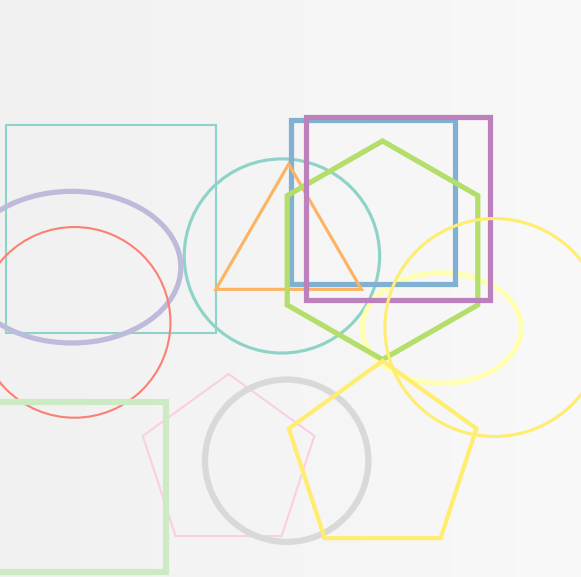[{"shape": "square", "thickness": 1, "radius": 0.9, "center": [0.191, 0.602]}, {"shape": "circle", "thickness": 1.5, "radius": 0.84, "center": [0.485, 0.556]}, {"shape": "oval", "thickness": 2.5, "radius": 0.68, "center": [0.76, 0.431]}, {"shape": "oval", "thickness": 2.5, "radius": 0.94, "center": [0.124, 0.537]}, {"shape": "circle", "thickness": 1, "radius": 0.83, "center": [0.128, 0.441]}, {"shape": "square", "thickness": 2.5, "radius": 0.71, "center": [0.641, 0.649]}, {"shape": "triangle", "thickness": 1.5, "radius": 0.72, "center": [0.497, 0.57]}, {"shape": "hexagon", "thickness": 2.5, "radius": 0.95, "center": [0.658, 0.566]}, {"shape": "pentagon", "thickness": 1, "radius": 0.78, "center": [0.393, 0.196]}, {"shape": "circle", "thickness": 3, "radius": 0.7, "center": [0.493, 0.201]}, {"shape": "square", "thickness": 2.5, "radius": 0.79, "center": [0.684, 0.638]}, {"shape": "square", "thickness": 3, "radius": 0.74, "center": [0.138, 0.155]}, {"shape": "circle", "thickness": 1.5, "radius": 0.94, "center": [0.851, 0.432]}, {"shape": "pentagon", "thickness": 2, "radius": 0.85, "center": [0.658, 0.205]}]